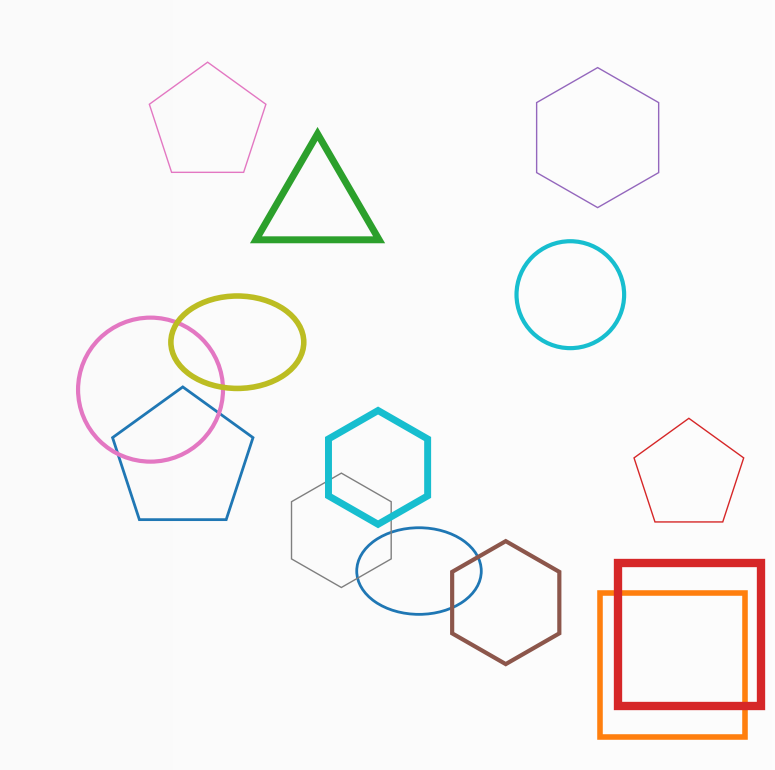[{"shape": "pentagon", "thickness": 1, "radius": 0.48, "center": [0.236, 0.402]}, {"shape": "oval", "thickness": 1, "radius": 0.4, "center": [0.541, 0.258]}, {"shape": "square", "thickness": 2, "radius": 0.47, "center": [0.868, 0.136]}, {"shape": "triangle", "thickness": 2.5, "radius": 0.46, "center": [0.41, 0.734]}, {"shape": "square", "thickness": 3, "radius": 0.46, "center": [0.889, 0.176]}, {"shape": "pentagon", "thickness": 0.5, "radius": 0.37, "center": [0.889, 0.382]}, {"shape": "hexagon", "thickness": 0.5, "radius": 0.45, "center": [0.771, 0.821]}, {"shape": "hexagon", "thickness": 1.5, "radius": 0.4, "center": [0.653, 0.217]}, {"shape": "circle", "thickness": 1.5, "radius": 0.47, "center": [0.194, 0.494]}, {"shape": "pentagon", "thickness": 0.5, "radius": 0.4, "center": [0.268, 0.84]}, {"shape": "hexagon", "thickness": 0.5, "radius": 0.37, "center": [0.44, 0.311]}, {"shape": "oval", "thickness": 2, "radius": 0.43, "center": [0.306, 0.556]}, {"shape": "hexagon", "thickness": 2.5, "radius": 0.37, "center": [0.488, 0.393]}, {"shape": "circle", "thickness": 1.5, "radius": 0.35, "center": [0.736, 0.617]}]